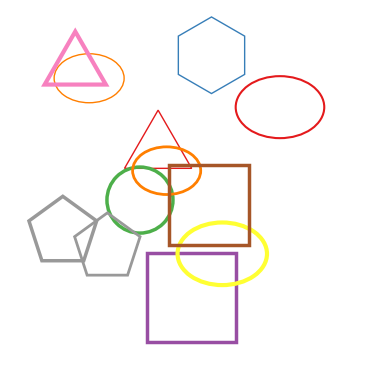[{"shape": "triangle", "thickness": 1, "radius": 0.5, "center": [0.411, 0.613]}, {"shape": "oval", "thickness": 1.5, "radius": 0.58, "center": [0.727, 0.722]}, {"shape": "hexagon", "thickness": 1, "radius": 0.5, "center": [0.549, 0.856]}, {"shape": "circle", "thickness": 2.5, "radius": 0.43, "center": [0.364, 0.48]}, {"shape": "square", "thickness": 2.5, "radius": 0.58, "center": [0.498, 0.228]}, {"shape": "oval", "thickness": 2, "radius": 0.44, "center": [0.433, 0.557]}, {"shape": "oval", "thickness": 1, "radius": 0.45, "center": [0.232, 0.797]}, {"shape": "oval", "thickness": 3, "radius": 0.58, "center": [0.577, 0.341]}, {"shape": "square", "thickness": 2.5, "radius": 0.52, "center": [0.543, 0.467]}, {"shape": "triangle", "thickness": 3, "radius": 0.46, "center": [0.195, 0.826]}, {"shape": "pentagon", "thickness": 2, "radius": 0.45, "center": [0.279, 0.358]}, {"shape": "pentagon", "thickness": 2.5, "radius": 0.46, "center": [0.163, 0.398]}]